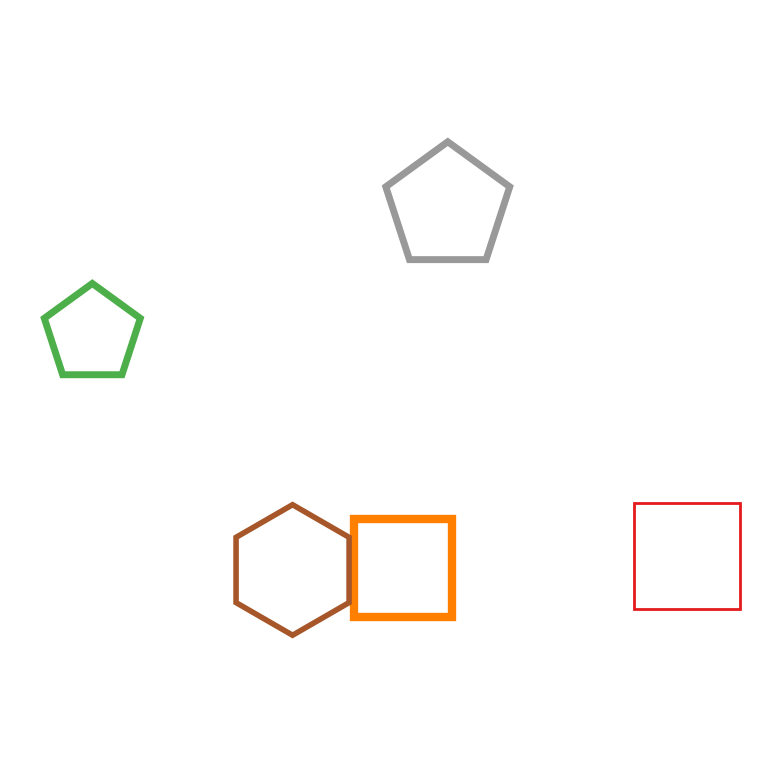[{"shape": "square", "thickness": 1, "radius": 0.35, "center": [0.892, 0.278]}, {"shape": "pentagon", "thickness": 2.5, "radius": 0.33, "center": [0.12, 0.566]}, {"shape": "square", "thickness": 3, "radius": 0.32, "center": [0.523, 0.262]}, {"shape": "hexagon", "thickness": 2, "radius": 0.42, "center": [0.38, 0.26]}, {"shape": "pentagon", "thickness": 2.5, "radius": 0.42, "center": [0.582, 0.731]}]